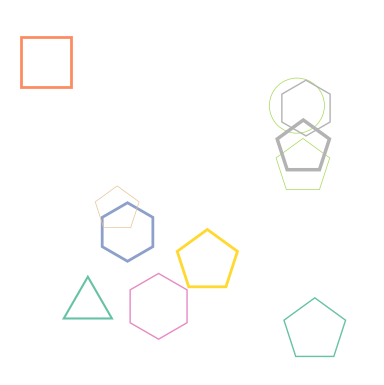[{"shape": "pentagon", "thickness": 1, "radius": 0.42, "center": [0.818, 0.142]}, {"shape": "triangle", "thickness": 1.5, "radius": 0.36, "center": [0.228, 0.209]}, {"shape": "square", "thickness": 2, "radius": 0.33, "center": [0.12, 0.838]}, {"shape": "hexagon", "thickness": 2, "radius": 0.38, "center": [0.331, 0.397]}, {"shape": "hexagon", "thickness": 1, "radius": 0.43, "center": [0.412, 0.204]}, {"shape": "circle", "thickness": 0.5, "radius": 0.36, "center": [0.771, 0.726]}, {"shape": "pentagon", "thickness": 0.5, "radius": 0.37, "center": [0.787, 0.567]}, {"shape": "pentagon", "thickness": 2, "radius": 0.41, "center": [0.539, 0.322]}, {"shape": "pentagon", "thickness": 0.5, "radius": 0.3, "center": [0.304, 0.457]}, {"shape": "pentagon", "thickness": 2.5, "radius": 0.36, "center": [0.788, 0.617]}, {"shape": "hexagon", "thickness": 1, "radius": 0.36, "center": [0.795, 0.719]}]